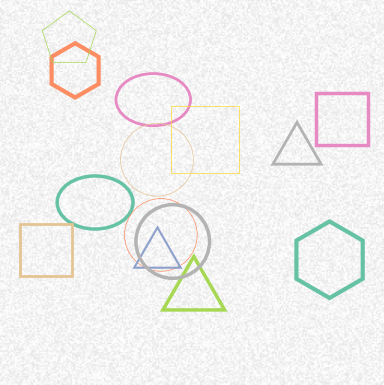[{"shape": "oval", "thickness": 2.5, "radius": 0.49, "center": [0.247, 0.474]}, {"shape": "hexagon", "thickness": 3, "radius": 0.5, "center": [0.856, 0.325]}, {"shape": "circle", "thickness": 0.5, "radius": 0.47, "center": [0.418, 0.39]}, {"shape": "hexagon", "thickness": 3, "radius": 0.35, "center": [0.195, 0.817]}, {"shape": "triangle", "thickness": 1.5, "radius": 0.35, "center": [0.409, 0.339]}, {"shape": "oval", "thickness": 2, "radius": 0.48, "center": [0.398, 0.741]}, {"shape": "square", "thickness": 2.5, "radius": 0.34, "center": [0.888, 0.691]}, {"shape": "triangle", "thickness": 2.5, "radius": 0.46, "center": [0.503, 0.241]}, {"shape": "pentagon", "thickness": 0.5, "radius": 0.37, "center": [0.18, 0.898]}, {"shape": "square", "thickness": 0.5, "radius": 0.44, "center": [0.532, 0.638]}, {"shape": "square", "thickness": 2, "radius": 0.34, "center": [0.119, 0.351]}, {"shape": "circle", "thickness": 0.5, "radius": 0.47, "center": [0.408, 0.585]}, {"shape": "triangle", "thickness": 2, "radius": 0.36, "center": [0.771, 0.61]}, {"shape": "circle", "thickness": 2.5, "radius": 0.48, "center": [0.449, 0.373]}]